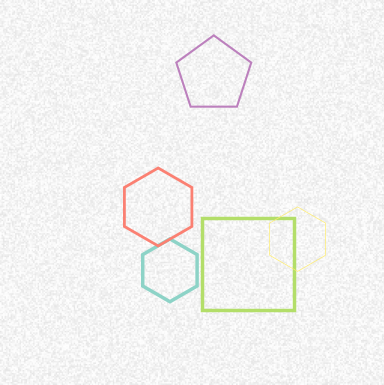[{"shape": "hexagon", "thickness": 2.5, "radius": 0.41, "center": [0.441, 0.298]}, {"shape": "hexagon", "thickness": 2, "radius": 0.51, "center": [0.411, 0.462]}, {"shape": "square", "thickness": 2.5, "radius": 0.6, "center": [0.645, 0.314]}, {"shape": "pentagon", "thickness": 1.5, "radius": 0.51, "center": [0.555, 0.806]}, {"shape": "hexagon", "thickness": 0.5, "radius": 0.42, "center": [0.773, 0.379]}]